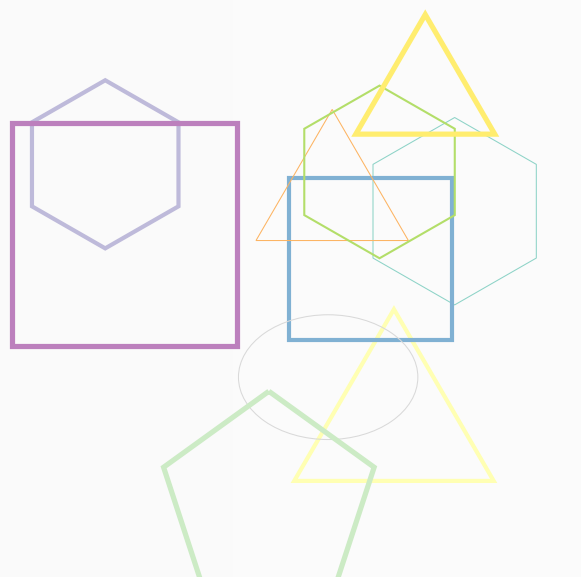[{"shape": "hexagon", "thickness": 0.5, "radius": 0.81, "center": [0.782, 0.633]}, {"shape": "triangle", "thickness": 2, "radius": 0.99, "center": [0.678, 0.265]}, {"shape": "hexagon", "thickness": 2, "radius": 0.73, "center": [0.181, 0.715]}, {"shape": "square", "thickness": 2, "radius": 0.7, "center": [0.637, 0.55]}, {"shape": "triangle", "thickness": 0.5, "radius": 0.76, "center": [0.572, 0.658]}, {"shape": "hexagon", "thickness": 1, "radius": 0.75, "center": [0.653, 0.701]}, {"shape": "oval", "thickness": 0.5, "radius": 0.77, "center": [0.565, 0.346]}, {"shape": "square", "thickness": 2.5, "radius": 0.97, "center": [0.214, 0.593]}, {"shape": "pentagon", "thickness": 2.5, "radius": 0.95, "center": [0.463, 0.131]}, {"shape": "triangle", "thickness": 2.5, "radius": 0.69, "center": [0.732, 0.836]}]